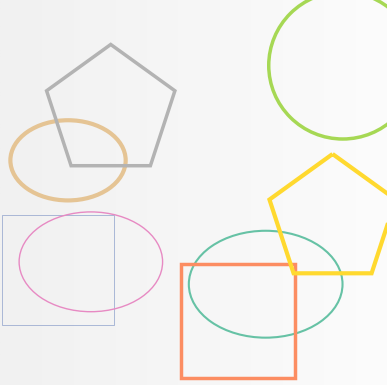[{"shape": "oval", "thickness": 1.5, "radius": 0.99, "center": [0.686, 0.262]}, {"shape": "square", "thickness": 2.5, "radius": 0.74, "center": [0.615, 0.166]}, {"shape": "square", "thickness": 0.5, "radius": 0.72, "center": [0.149, 0.299]}, {"shape": "oval", "thickness": 1, "radius": 0.93, "center": [0.234, 0.32]}, {"shape": "circle", "thickness": 2.5, "radius": 0.96, "center": [0.885, 0.83]}, {"shape": "pentagon", "thickness": 3, "radius": 0.86, "center": [0.858, 0.429]}, {"shape": "oval", "thickness": 3, "radius": 0.74, "center": [0.176, 0.584]}, {"shape": "pentagon", "thickness": 2.5, "radius": 0.87, "center": [0.286, 0.71]}]